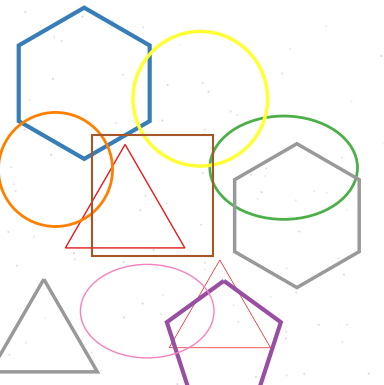[{"shape": "triangle", "thickness": 1, "radius": 0.9, "center": [0.325, 0.446]}, {"shape": "triangle", "thickness": 0.5, "radius": 0.76, "center": [0.571, 0.173]}, {"shape": "hexagon", "thickness": 3, "radius": 0.98, "center": [0.219, 0.784]}, {"shape": "oval", "thickness": 2, "radius": 0.96, "center": [0.737, 0.564]}, {"shape": "pentagon", "thickness": 3, "radius": 0.78, "center": [0.581, 0.115]}, {"shape": "circle", "thickness": 2, "radius": 0.74, "center": [0.144, 0.56]}, {"shape": "circle", "thickness": 2.5, "radius": 0.87, "center": [0.52, 0.744]}, {"shape": "square", "thickness": 1.5, "radius": 0.79, "center": [0.396, 0.492]}, {"shape": "oval", "thickness": 1, "radius": 0.87, "center": [0.382, 0.192]}, {"shape": "hexagon", "thickness": 2.5, "radius": 0.93, "center": [0.771, 0.44]}, {"shape": "triangle", "thickness": 2.5, "radius": 0.8, "center": [0.114, 0.114]}]